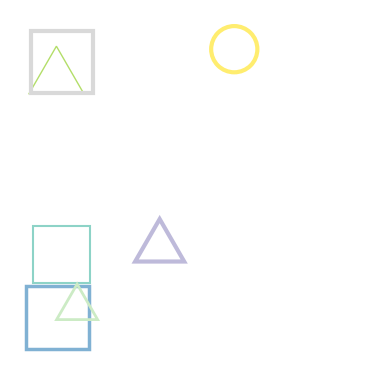[{"shape": "square", "thickness": 1.5, "radius": 0.37, "center": [0.159, 0.338]}, {"shape": "triangle", "thickness": 3, "radius": 0.37, "center": [0.415, 0.357]}, {"shape": "square", "thickness": 2.5, "radius": 0.41, "center": [0.149, 0.175]}, {"shape": "triangle", "thickness": 1, "radius": 0.41, "center": [0.147, 0.797]}, {"shape": "square", "thickness": 3, "radius": 0.4, "center": [0.161, 0.838]}, {"shape": "triangle", "thickness": 2, "radius": 0.31, "center": [0.2, 0.201]}, {"shape": "circle", "thickness": 3, "radius": 0.3, "center": [0.608, 0.872]}]